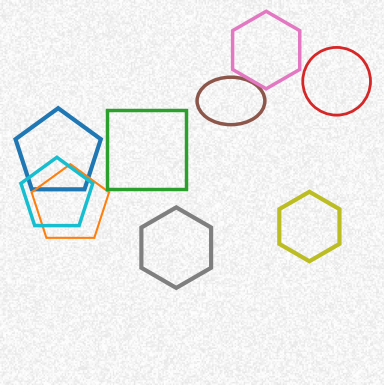[{"shape": "pentagon", "thickness": 3, "radius": 0.58, "center": [0.151, 0.603]}, {"shape": "pentagon", "thickness": 1.5, "radius": 0.53, "center": [0.183, 0.468]}, {"shape": "square", "thickness": 2.5, "radius": 0.51, "center": [0.381, 0.611]}, {"shape": "circle", "thickness": 2, "radius": 0.44, "center": [0.874, 0.789]}, {"shape": "oval", "thickness": 2.5, "radius": 0.44, "center": [0.6, 0.738]}, {"shape": "hexagon", "thickness": 2.5, "radius": 0.5, "center": [0.691, 0.87]}, {"shape": "hexagon", "thickness": 3, "radius": 0.52, "center": [0.458, 0.357]}, {"shape": "hexagon", "thickness": 3, "radius": 0.45, "center": [0.804, 0.412]}, {"shape": "pentagon", "thickness": 2.5, "radius": 0.49, "center": [0.148, 0.493]}]